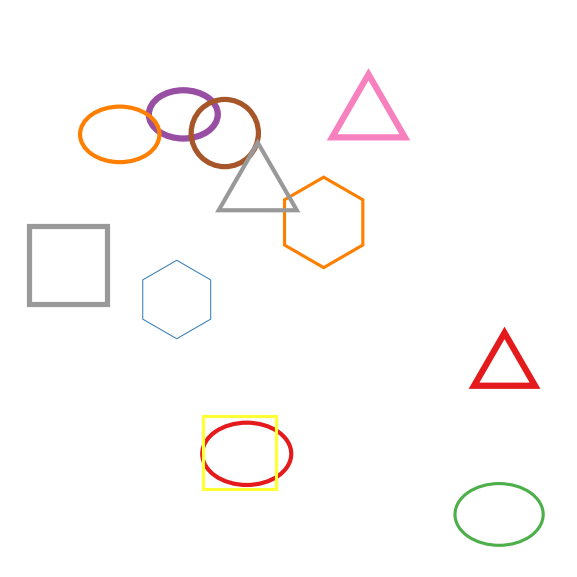[{"shape": "triangle", "thickness": 3, "radius": 0.31, "center": [0.874, 0.362]}, {"shape": "oval", "thickness": 2, "radius": 0.39, "center": [0.427, 0.213]}, {"shape": "hexagon", "thickness": 0.5, "radius": 0.34, "center": [0.306, 0.48]}, {"shape": "oval", "thickness": 1.5, "radius": 0.38, "center": [0.864, 0.108]}, {"shape": "oval", "thickness": 3, "radius": 0.3, "center": [0.317, 0.801]}, {"shape": "oval", "thickness": 2, "radius": 0.34, "center": [0.207, 0.766]}, {"shape": "hexagon", "thickness": 1.5, "radius": 0.39, "center": [0.56, 0.614]}, {"shape": "square", "thickness": 1.5, "radius": 0.32, "center": [0.414, 0.216]}, {"shape": "circle", "thickness": 2.5, "radius": 0.29, "center": [0.389, 0.769]}, {"shape": "triangle", "thickness": 3, "radius": 0.36, "center": [0.638, 0.798]}, {"shape": "square", "thickness": 2.5, "radius": 0.34, "center": [0.117, 0.54]}, {"shape": "triangle", "thickness": 2, "radius": 0.39, "center": [0.446, 0.674]}]